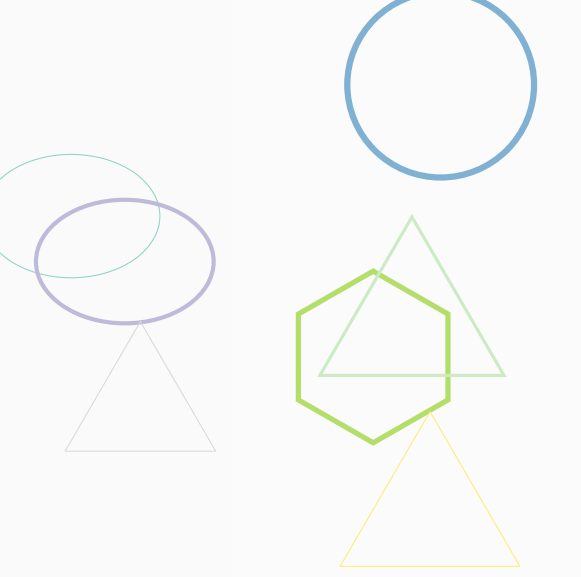[{"shape": "oval", "thickness": 0.5, "radius": 0.76, "center": [0.122, 0.625]}, {"shape": "oval", "thickness": 2, "radius": 0.76, "center": [0.215, 0.546]}, {"shape": "circle", "thickness": 3, "radius": 0.8, "center": [0.758, 0.852]}, {"shape": "hexagon", "thickness": 2.5, "radius": 0.74, "center": [0.642, 0.381]}, {"shape": "triangle", "thickness": 0.5, "radius": 0.75, "center": [0.242, 0.293]}, {"shape": "triangle", "thickness": 1.5, "radius": 0.91, "center": [0.709, 0.441]}, {"shape": "triangle", "thickness": 0.5, "radius": 0.89, "center": [0.74, 0.108]}]